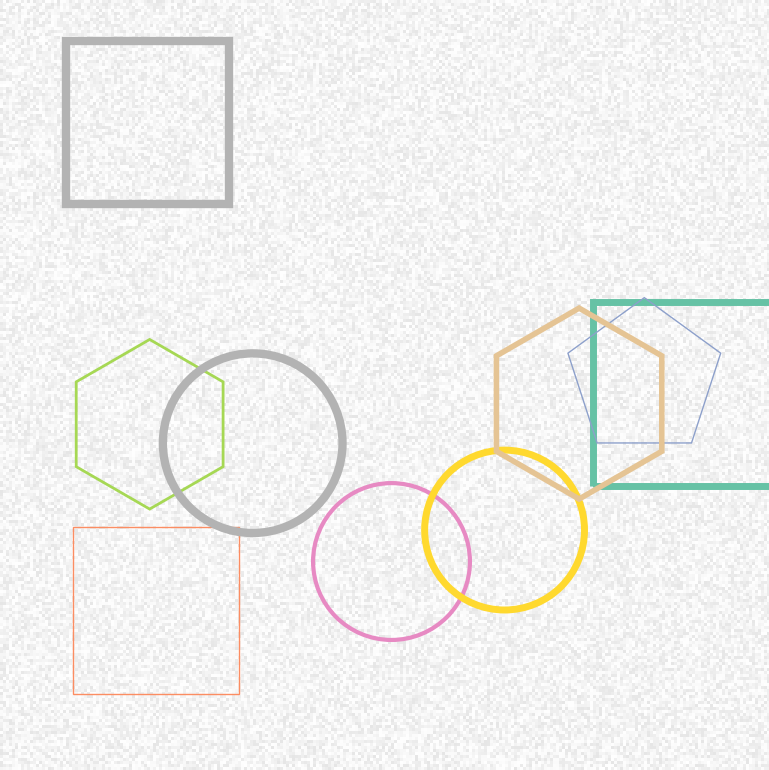[{"shape": "square", "thickness": 2.5, "radius": 0.6, "center": [0.889, 0.488]}, {"shape": "square", "thickness": 0.5, "radius": 0.54, "center": [0.203, 0.207]}, {"shape": "pentagon", "thickness": 0.5, "radius": 0.52, "center": [0.837, 0.509]}, {"shape": "circle", "thickness": 1.5, "radius": 0.51, "center": [0.508, 0.271]}, {"shape": "hexagon", "thickness": 1, "radius": 0.55, "center": [0.194, 0.449]}, {"shape": "circle", "thickness": 2.5, "radius": 0.52, "center": [0.655, 0.312]}, {"shape": "hexagon", "thickness": 2, "radius": 0.62, "center": [0.752, 0.476]}, {"shape": "circle", "thickness": 3, "radius": 0.58, "center": [0.328, 0.424]}, {"shape": "square", "thickness": 3, "radius": 0.53, "center": [0.191, 0.841]}]